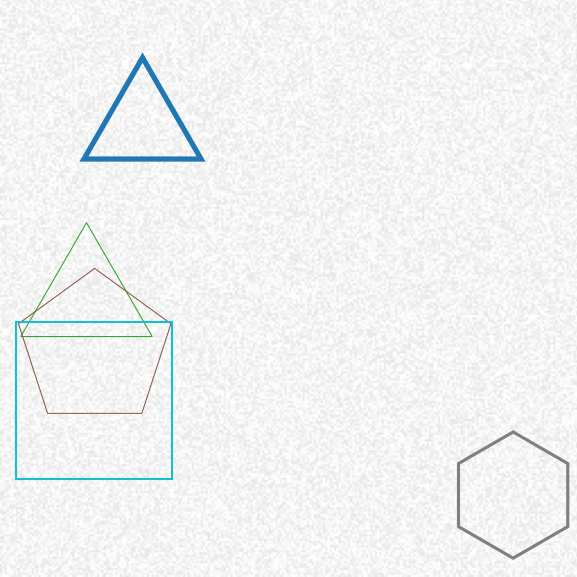[{"shape": "triangle", "thickness": 2.5, "radius": 0.59, "center": [0.247, 0.782]}, {"shape": "triangle", "thickness": 0.5, "radius": 0.66, "center": [0.15, 0.482]}, {"shape": "pentagon", "thickness": 0.5, "radius": 0.69, "center": [0.164, 0.396]}, {"shape": "hexagon", "thickness": 1.5, "radius": 0.55, "center": [0.889, 0.142]}, {"shape": "square", "thickness": 1, "radius": 0.68, "center": [0.163, 0.306]}]